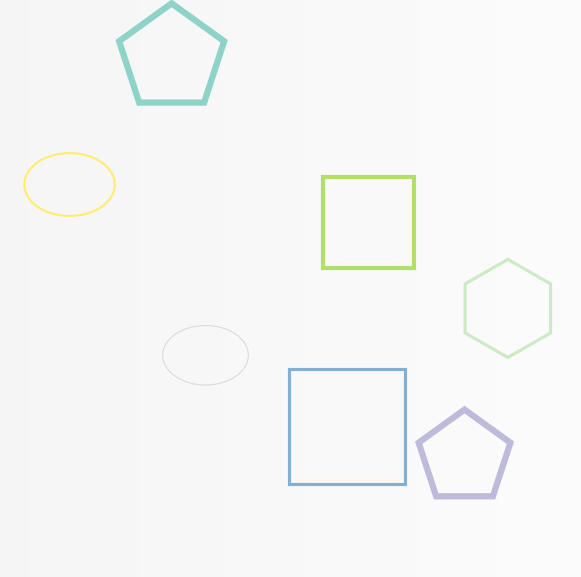[{"shape": "pentagon", "thickness": 3, "radius": 0.47, "center": [0.295, 0.898]}, {"shape": "pentagon", "thickness": 3, "radius": 0.42, "center": [0.799, 0.207]}, {"shape": "square", "thickness": 1.5, "radius": 0.5, "center": [0.597, 0.261]}, {"shape": "square", "thickness": 2, "radius": 0.4, "center": [0.634, 0.613]}, {"shape": "oval", "thickness": 0.5, "radius": 0.37, "center": [0.354, 0.384]}, {"shape": "hexagon", "thickness": 1.5, "radius": 0.42, "center": [0.874, 0.465]}, {"shape": "oval", "thickness": 1, "radius": 0.39, "center": [0.12, 0.68]}]